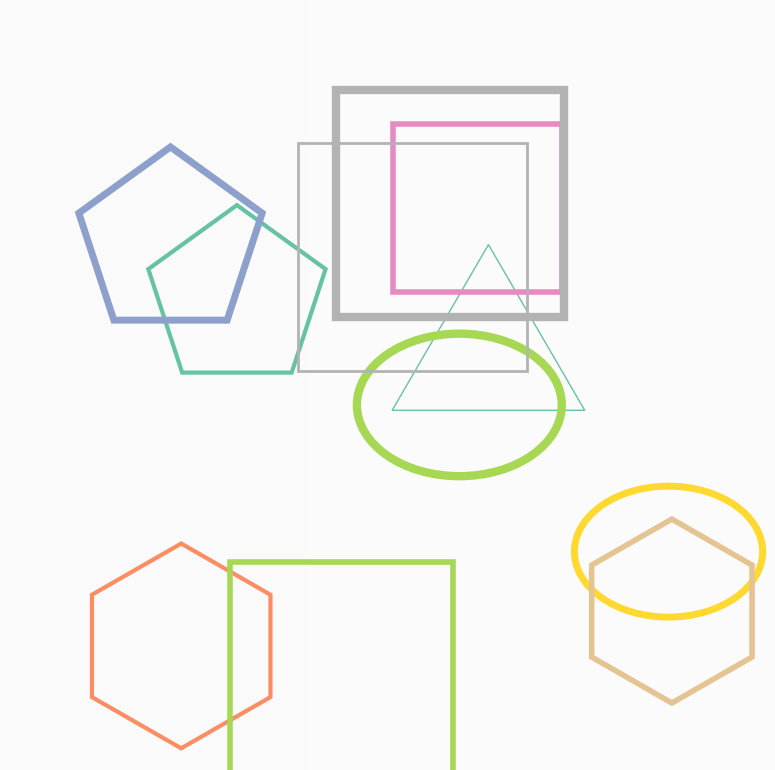[{"shape": "triangle", "thickness": 0.5, "radius": 0.72, "center": [0.63, 0.539]}, {"shape": "pentagon", "thickness": 1.5, "radius": 0.6, "center": [0.306, 0.613]}, {"shape": "hexagon", "thickness": 1.5, "radius": 0.66, "center": [0.234, 0.161]}, {"shape": "pentagon", "thickness": 2.5, "radius": 0.62, "center": [0.22, 0.685]}, {"shape": "square", "thickness": 2, "radius": 0.55, "center": [0.616, 0.73]}, {"shape": "square", "thickness": 2, "radius": 0.72, "center": [0.441, 0.126]}, {"shape": "oval", "thickness": 3, "radius": 0.66, "center": [0.593, 0.474]}, {"shape": "oval", "thickness": 2.5, "radius": 0.61, "center": [0.863, 0.284]}, {"shape": "hexagon", "thickness": 2, "radius": 0.6, "center": [0.867, 0.206]}, {"shape": "square", "thickness": 1, "radius": 0.74, "center": [0.532, 0.666]}, {"shape": "square", "thickness": 3, "radius": 0.74, "center": [0.581, 0.736]}]